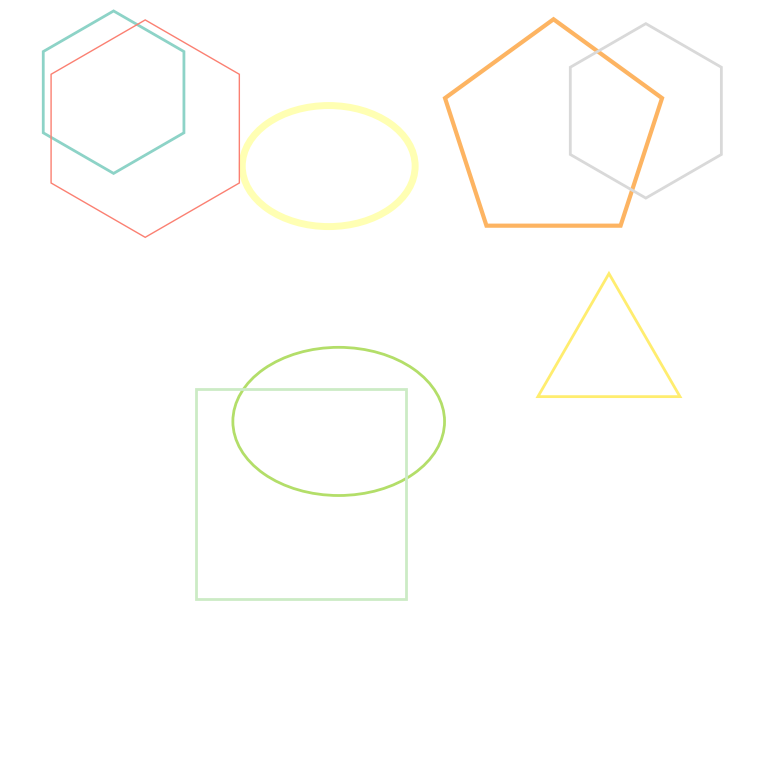[{"shape": "hexagon", "thickness": 1, "radius": 0.53, "center": [0.148, 0.88]}, {"shape": "oval", "thickness": 2.5, "radius": 0.56, "center": [0.427, 0.784]}, {"shape": "hexagon", "thickness": 0.5, "radius": 0.71, "center": [0.189, 0.833]}, {"shape": "pentagon", "thickness": 1.5, "radius": 0.74, "center": [0.719, 0.827]}, {"shape": "oval", "thickness": 1, "radius": 0.69, "center": [0.44, 0.453]}, {"shape": "hexagon", "thickness": 1, "radius": 0.57, "center": [0.839, 0.856]}, {"shape": "square", "thickness": 1, "radius": 0.68, "center": [0.391, 0.358]}, {"shape": "triangle", "thickness": 1, "radius": 0.53, "center": [0.791, 0.538]}]